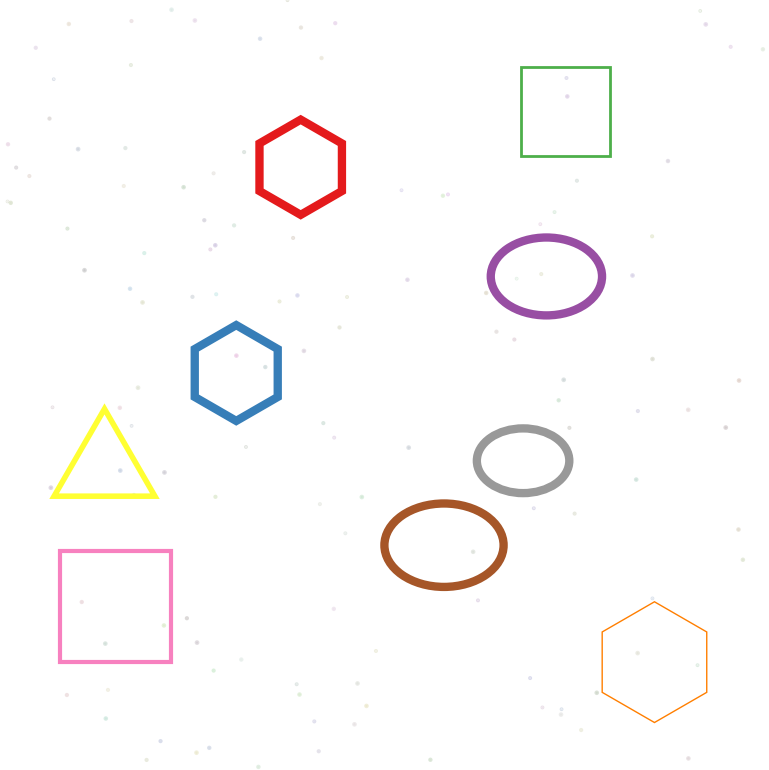[{"shape": "hexagon", "thickness": 3, "radius": 0.31, "center": [0.391, 0.783]}, {"shape": "hexagon", "thickness": 3, "radius": 0.31, "center": [0.307, 0.516]}, {"shape": "square", "thickness": 1, "radius": 0.29, "center": [0.735, 0.855]}, {"shape": "oval", "thickness": 3, "radius": 0.36, "center": [0.71, 0.641]}, {"shape": "hexagon", "thickness": 0.5, "radius": 0.39, "center": [0.85, 0.14]}, {"shape": "triangle", "thickness": 2, "radius": 0.38, "center": [0.136, 0.393]}, {"shape": "oval", "thickness": 3, "radius": 0.39, "center": [0.577, 0.292]}, {"shape": "square", "thickness": 1.5, "radius": 0.36, "center": [0.15, 0.212]}, {"shape": "oval", "thickness": 3, "radius": 0.3, "center": [0.679, 0.402]}]